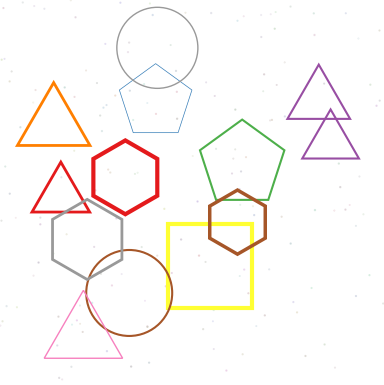[{"shape": "triangle", "thickness": 2, "radius": 0.43, "center": [0.158, 0.492]}, {"shape": "hexagon", "thickness": 3, "radius": 0.48, "center": [0.326, 0.539]}, {"shape": "pentagon", "thickness": 0.5, "radius": 0.5, "center": [0.404, 0.736]}, {"shape": "pentagon", "thickness": 1.5, "radius": 0.58, "center": [0.629, 0.574]}, {"shape": "triangle", "thickness": 1.5, "radius": 0.47, "center": [0.828, 0.738]}, {"shape": "triangle", "thickness": 1.5, "radius": 0.42, "center": [0.859, 0.631]}, {"shape": "triangle", "thickness": 2, "radius": 0.54, "center": [0.139, 0.677]}, {"shape": "square", "thickness": 3, "radius": 0.54, "center": [0.545, 0.308]}, {"shape": "circle", "thickness": 1.5, "radius": 0.56, "center": [0.336, 0.239]}, {"shape": "hexagon", "thickness": 2.5, "radius": 0.42, "center": [0.617, 0.423]}, {"shape": "triangle", "thickness": 1, "radius": 0.59, "center": [0.217, 0.128]}, {"shape": "hexagon", "thickness": 2, "radius": 0.52, "center": [0.227, 0.378]}, {"shape": "circle", "thickness": 1, "radius": 0.53, "center": [0.409, 0.876]}]